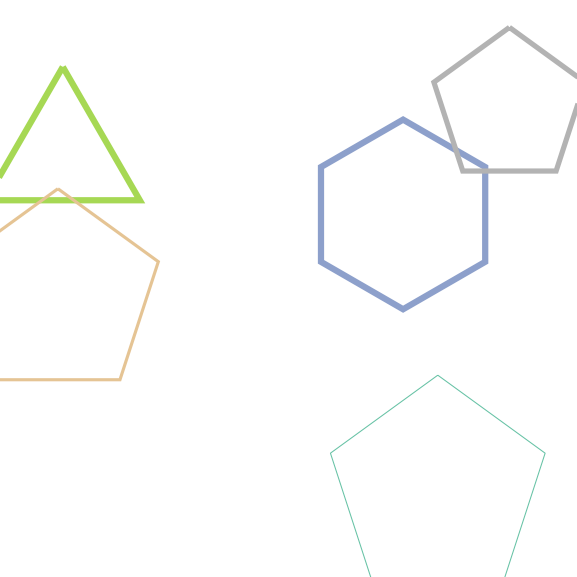[{"shape": "pentagon", "thickness": 0.5, "radius": 0.98, "center": [0.758, 0.154]}, {"shape": "hexagon", "thickness": 3, "radius": 0.82, "center": [0.698, 0.628]}, {"shape": "triangle", "thickness": 3, "radius": 0.77, "center": [0.109, 0.729]}, {"shape": "pentagon", "thickness": 1.5, "radius": 0.91, "center": [0.1, 0.489]}, {"shape": "pentagon", "thickness": 2.5, "radius": 0.69, "center": [0.882, 0.814]}]